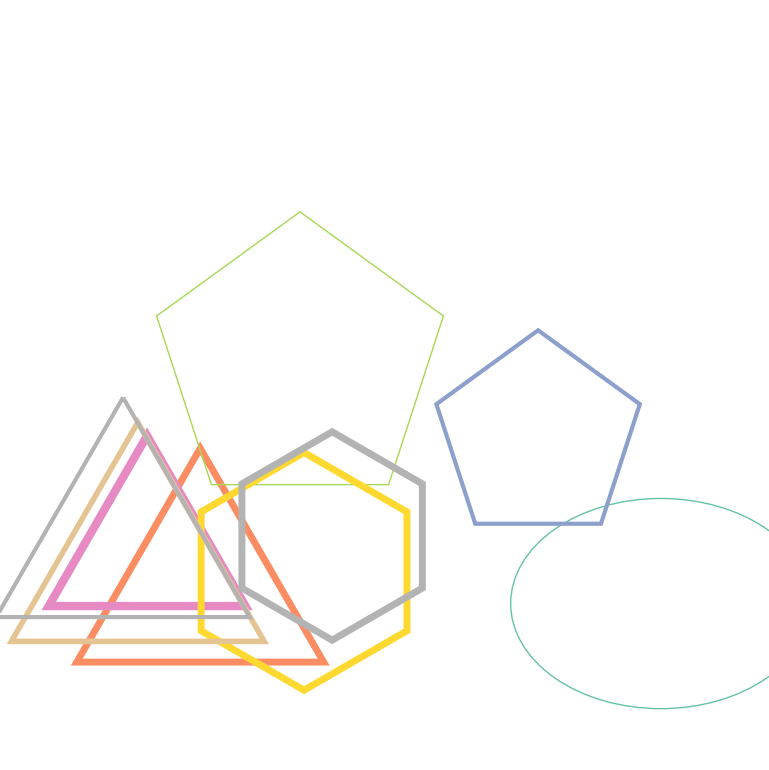[{"shape": "oval", "thickness": 0.5, "radius": 0.97, "center": [0.858, 0.216]}, {"shape": "triangle", "thickness": 2.5, "radius": 0.93, "center": [0.26, 0.233]}, {"shape": "pentagon", "thickness": 1.5, "radius": 0.69, "center": [0.699, 0.432]}, {"shape": "triangle", "thickness": 3, "radius": 0.74, "center": [0.191, 0.287]}, {"shape": "pentagon", "thickness": 0.5, "radius": 0.98, "center": [0.39, 0.529]}, {"shape": "hexagon", "thickness": 2.5, "radius": 0.77, "center": [0.395, 0.258]}, {"shape": "triangle", "thickness": 2, "radius": 0.95, "center": [0.179, 0.262]}, {"shape": "hexagon", "thickness": 2.5, "radius": 0.68, "center": [0.431, 0.304]}, {"shape": "triangle", "thickness": 1.5, "radius": 0.95, "center": [0.16, 0.294]}]